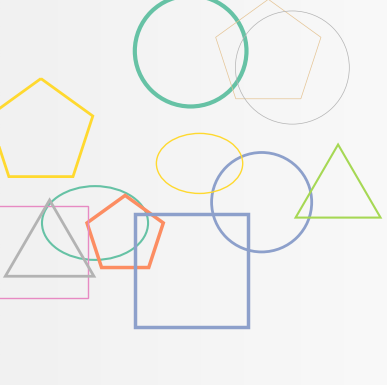[{"shape": "circle", "thickness": 3, "radius": 0.72, "center": [0.492, 0.868]}, {"shape": "oval", "thickness": 1.5, "radius": 0.68, "center": [0.245, 0.421]}, {"shape": "pentagon", "thickness": 2.5, "radius": 0.52, "center": [0.323, 0.389]}, {"shape": "square", "thickness": 2.5, "radius": 0.73, "center": [0.494, 0.297]}, {"shape": "circle", "thickness": 2, "radius": 0.65, "center": [0.675, 0.475]}, {"shape": "square", "thickness": 1, "radius": 0.59, "center": [0.109, 0.345]}, {"shape": "triangle", "thickness": 1.5, "radius": 0.63, "center": [0.872, 0.498]}, {"shape": "pentagon", "thickness": 2, "radius": 0.7, "center": [0.106, 0.655]}, {"shape": "oval", "thickness": 1, "radius": 0.56, "center": [0.515, 0.576]}, {"shape": "pentagon", "thickness": 0.5, "radius": 0.71, "center": [0.692, 0.859]}, {"shape": "circle", "thickness": 0.5, "radius": 0.74, "center": [0.754, 0.825]}, {"shape": "triangle", "thickness": 2, "radius": 0.66, "center": [0.128, 0.348]}]